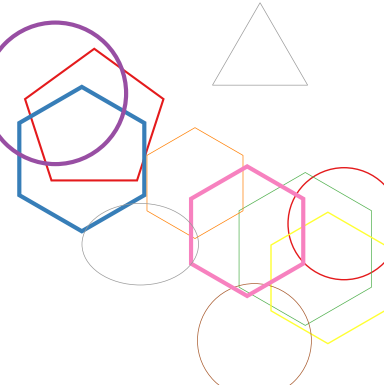[{"shape": "circle", "thickness": 1, "radius": 0.73, "center": [0.894, 0.419]}, {"shape": "pentagon", "thickness": 1.5, "radius": 0.95, "center": [0.245, 0.684]}, {"shape": "hexagon", "thickness": 3, "radius": 0.94, "center": [0.212, 0.587]}, {"shape": "hexagon", "thickness": 0.5, "radius": 0.99, "center": [0.793, 0.353]}, {"shape": "circle", "thickness": 3, "radius": 0.92, "center": [0.144, 0.758]}, {"shape": "hexagon", "thickness": 0.5, "radius": 0.72, "center": [0.506, 0.524]}, {"shape": "hexagon", "thickness": 1, "radius": 0.85, "center": [0.852, 0.278]}, {"shape": "circle", "thickness": 0.5, "radius": 0.74, "center": [0.661, 0.115]}, {"shape": "hexagon", "thickness": 3, "radius": 0.84, "center": [0.642, 0.4]}, {"shape": "oval", "thickness": 0.5, "radius": 0.76, "center": [0.364, 0.366]}, {"shape": "triangle", "thickness": 0.5, "radius": 0.71, "center": [0.676, 0.85]}]